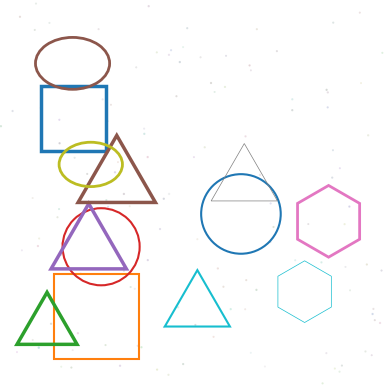[{"shape": "square", "thickness": 2.5, "radius": 0.42, "center": [0.191, 0.692]}, {"shape": "circle", "thickness": 1.5, "radius": 0.52, "center": [0.626, 0.444]}, {"shape": "square", "thickness": 1.5, "radius": 0.55, "center": [0.252, 0.177]}, {"shape": "triangle", "thickness": 2.5, "radius": 0.45, "center": [0.122, 0.151]}, {"shape": "circle", "thickness": 1.5, "radius": 0.5, "center": [0.263, 0.359]}, {"shape": "triangle", "thickness": 2.5, "radius": 0.56, "center": [0.23, 0.358]}, {"shape": "oval", "thickness": 2, "radius": 0.48, "center": [0.188, 0.835]}, {"shape": "triangle", "thickness": 2.5, "radius": 0.58, "center": [0.303, 0.532]}, {"shape": "hexagon", "thickness": 2, "radius": 0.47, "center": [0.853, 0.425]}, {"shape": "triangle", "thickness": 0.5, "radius": 0.5, "center": [0.635, 0.528]}, {"shape": "oval", "thickness": 2, "radius": 0.41, "center": [0.236, 0.573]}, {"shape": "hexagon", "thickness": 0.5, "radius": 0.4, "center": [0.791, 0.242]}, {"shape": "triangle", "thickness": 1.5, "radius": 0.49, "center": [0.513, 0.201]}]